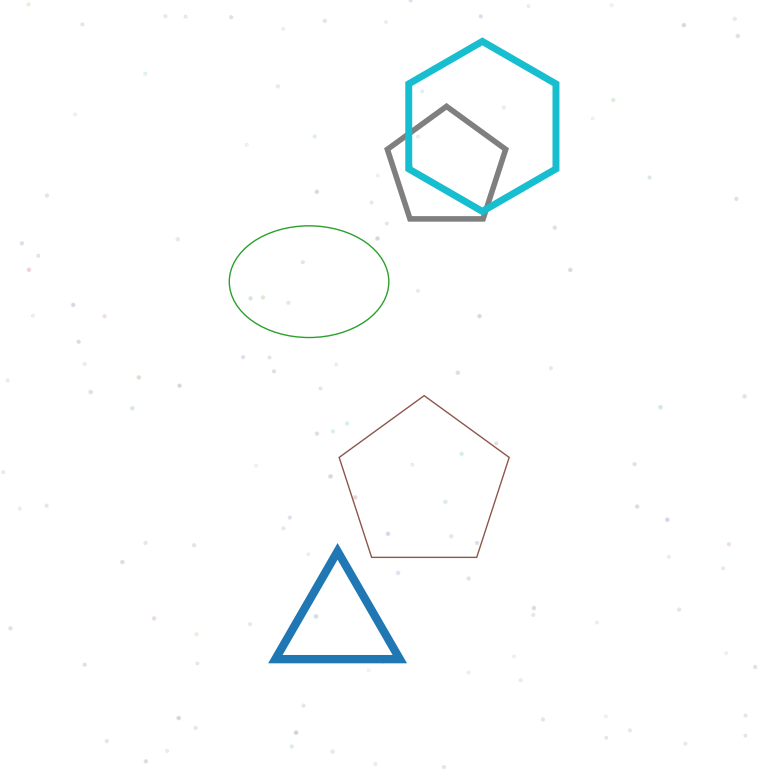[{"shape": "triangle", "thickness": 3, "radius": 0.47, "center": [0.438, 0.191]}, {"shape": "oval", "thickness": 0.5, "radius": 0.52, "center": [0.401, 0.634]}, {"shape": "pentagon", "thickness": 0.5, "radius": 0.58, "center": [0.551, 0.37]}, {"shape": "pentagon", "thickness": 2, "radius": 0.4, "center": [0.58, 0.781]}, {"shape": "hexagon", "thickness": 2.5, "radius": 0.55, "center": [0.626, 0.836]}]